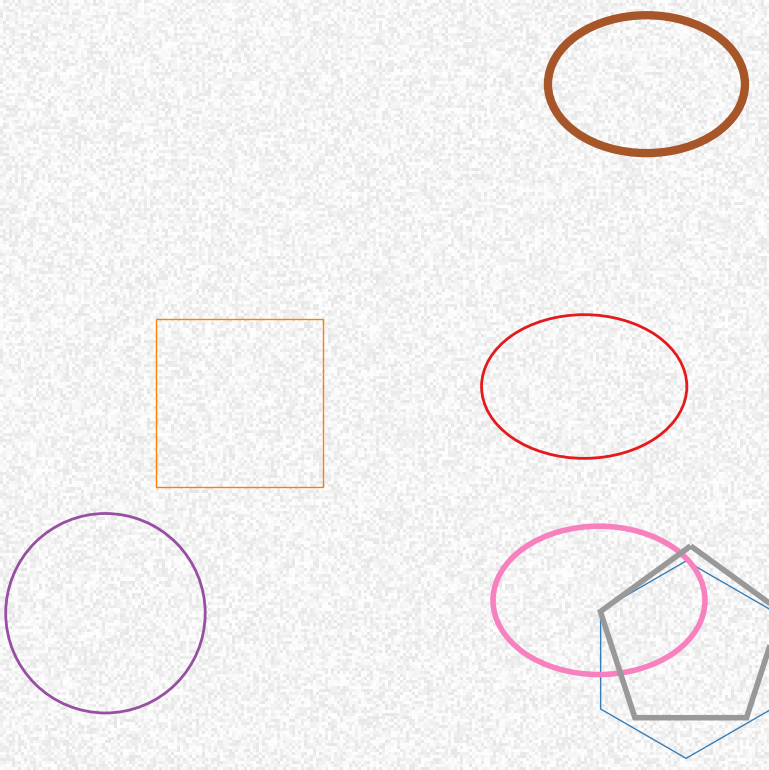[{"shape": "oval", "thickness": 1, "radius": 0.67, "center": [0.759, 0.498]}, {"shape": "hexagon", "thickness": 0.5, "radius": 0.64, "center": [0.891, 0.143]}, {"shape": "circle", "thickness": 1, "radius": 0.65, "center": [0.137, 0.204]}, {"shape": "square", "thickness": 0.5, "radius": 0.54, "center": [0.311, 0.477]}, {"shape": "oval", "thickness": 3, "radius": 0.64, "center": [0.84, 0.891]}, {"shape": "oval", "thickness": 2, "radius": 0.69, "center": [0.778, 0.22]}, {"shape": "pentagon", "thickness": 2, "radius": 0.62, "center": [0.897, 0.168]}]